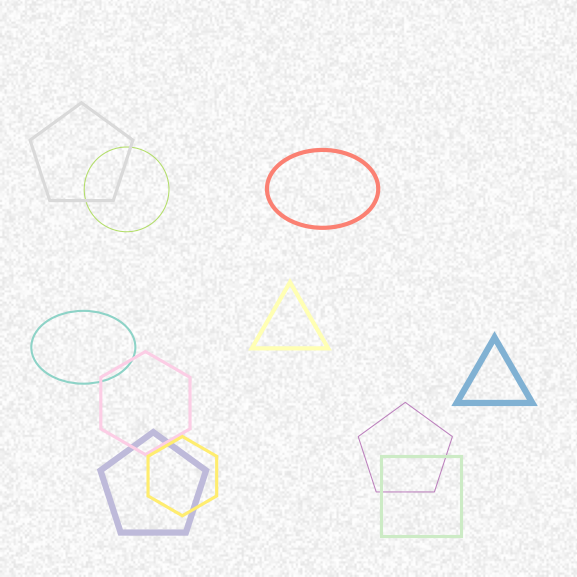[{"shape": "oval", "thickness": 1, "radius": 0.45, "center": [0.144, 0.398]}, {"shape": "triangle", "thickness": 2, "radius": 0.38, "center": [0.502, 0.434]}, {"shape": "pentagon", "thickness": 3, "radius": 0.48, "center": [0.265, 0.155]}, {"shape": "oval", "thickness": 2, "radius": 0.48, "center": [0.559, 0.672]}, {"shape": "triangle", "thickness": 3, "radius": 0.38, "center": [0.856, 0.339]}, {"shape": "circle", "thickness": 0.5, "radius": 0.37, "center": [0.219, 0.671]}, {"shape": "hexagon", "thickness": 1.5, "radius": 0.45, "center": [0.252, 0.301]}, {"shape": "pentagon", "thickness": 1.5, "radius": 0.47, "center": [0.141, 0.728]}, {"shape": "pentagon", "thickness": 0.5, "radius": 0.43, "center": [0.702, 0.217]}, {"shape": "square", "thickness": 1.5, "radius": 0.35, "center": [0.729, 0.14]}, {"shape": "hexagon", "thickness": 1.5, "radius": 0.34, "center": [0.316, 0.175]}]